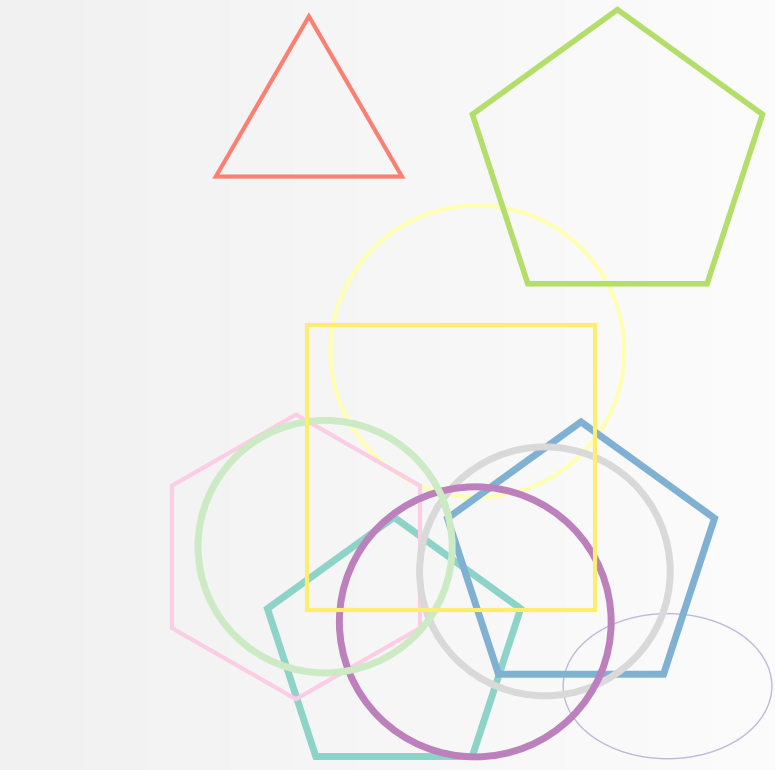[{"shape": "pentagon", "thickness": 2.5, "radius": 0.86, "center": [0.508, 0.157]}, {"shape": "circle", "thickness": 1.5, "radius": 0.95, "center": [0.616, 0.544]}, {"shape": "oval", "thickness": 0.5, "radius": 0.67, "center": [0.861, 0.109]}, {"shape": "triangle", "thickness": 1.5, "radius": 0.69, "center": [0.399, 0.84]}, {"shape": "pentagon", "thickness": 2.5, "radius": 0.91, "center": [0.75, 0.271]}, {"shape": "pentagon", "thickness": 2, "radius": 0.98, "center": [0.797, 0.791]}, {"shape": "hexagon", "thickness": 1.5, "radius": 0.92, "center": [0.382, 0.277]}, {"shape": "circle", "thickness": 2.5, "radius": 0.81, "center": [0.703, 0.258]}, {"shape": "circle", "thickness": 2.5, "radius": 0.88, "center": [0.613, 0.192]}, {"shape": "circle", "thickness": 2.5, "radius": 0.82, "center": [0.419, 0.29]}, {"shape": "square", "thickness": 1.5, "radius": 0.93, "center": [0.582, 0.393]}]